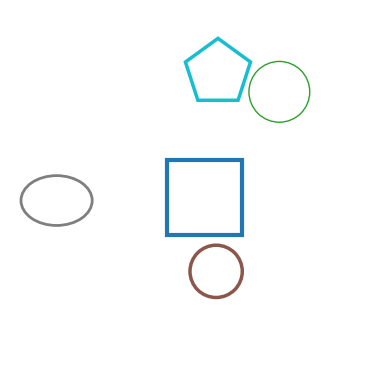[{"shape": "square", "thickness": 3, "radius": 0.49, "center": [0.532, 0.486]}, {"shape": "circle", "thickness": 1, "radius": 0.39, "center": [0.726, 0.761]}, {"shape": "circle", "thickness": 2.5, "radius": 0.34, "center": [0.561, 0.295]}, {"shape": "oval", "thickness": 2, "radius": 0.46, "center": [0.147, 0.479]}, {"shape": "pentagon", "thickness": 2.5, "radius": 0.44, "center": [0.566, 0.811]}]